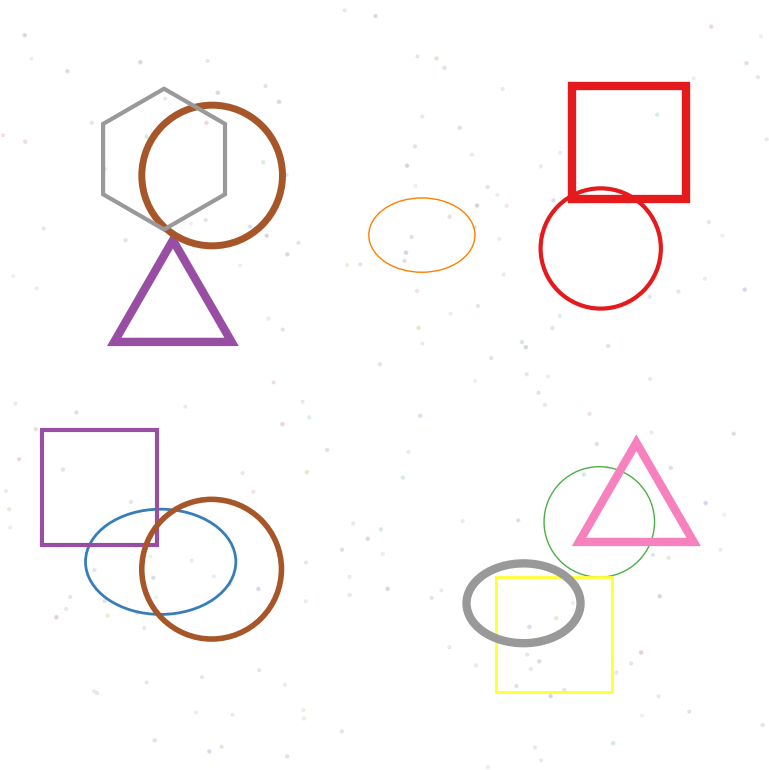[{"shape": "circle", "thickness": 1.5, "radius": 0.39, "center": [0.78, 0.677]}, {"shape": "square", "thickness": 3, "radius": 0.37, "center": [0.817, 0.815]}, {"shape": "oval", "thickness": 1, "radius": 0.49, "center": [0.209, 0.27]}, {"shape": "circle", "thickness": 0.5, "radius": 0.36, "center": [0.778, 0.322]}, {"shape": "square", "thickness": 1.5, "radius": 0.37, "center": [0.129, 0.367]}, {"shape": "triangle", "thickness": 3, "radius": 0.44, "center": [0.225, 0.6]}, {"shape": "oval", "thickness": 0.5, "radius": 0.34, "center": [0.548, 0.695]}, {"shape": "square", "thickness": 1, "radius": 0.37, "center": [0.72, 0.176]}, {"shape": "circle", "thickness": 2.5, "radius": 0.46, "center": [0.276, 0.772]}, {"shape": "circle", "thickness": 2, "radius": 0.45, "center": [0.275, 0.261]}, {"shape": "triangle", "thickness": 3, "radius": 0.43, "center": [0.826, 0.339]}, {"shape": "hexagon", "thickness": 1.5, "radius": 0.46, "center": [0.213, 0.793]}, {"shape": "oval", "thickness": 3, "radius": 0.37, "center": [0.68, 0.217]}]